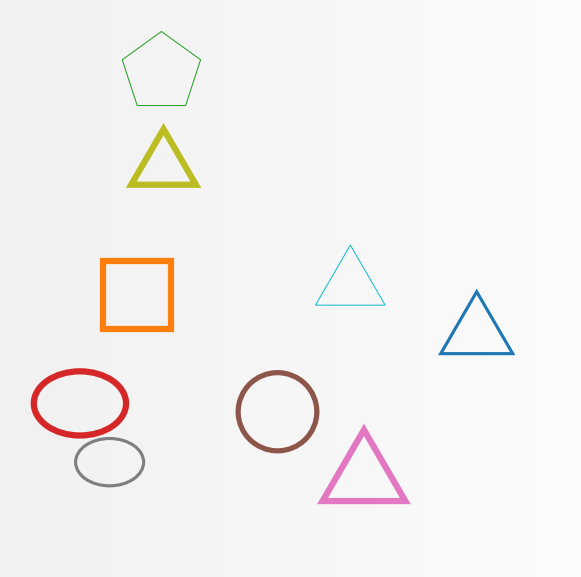[{"shape": "triangle", "thickness": 1.5, "radius": 0.36, "center": [0.82, 0.422]}, {"shape": "square", "thickness": 3, "radius": 0.29, "center": [0.236, 0.489]}, {"shape": "pentagon", "thickness": 0.5, "radius": 0.35, "center": [0.278, 0.874]}, {"shape": "oval", "thickness": 3, "radius": 0.4, "center": [0.138, 0.301]}, {"shape": "circle", "thickness": 2.5, "radius": 0.34, "center": [0.477, 0.286]}, {"shape": "triangle", "thickness": 3, "radius": 0.41, "center": [0.626, 0.173]}, {"shape": "oval", "thickness": 1.5, "radius": 0.29, "center": [0.189, 0.199]}, {"shape": "triangle", "thickness": 3, "radius": 0.32, "center": [0.281, 0.711]}, {"shape": "triangle", "thickness": 0.5, "radius": 0.35, "center": [0.603, 0.505]}]